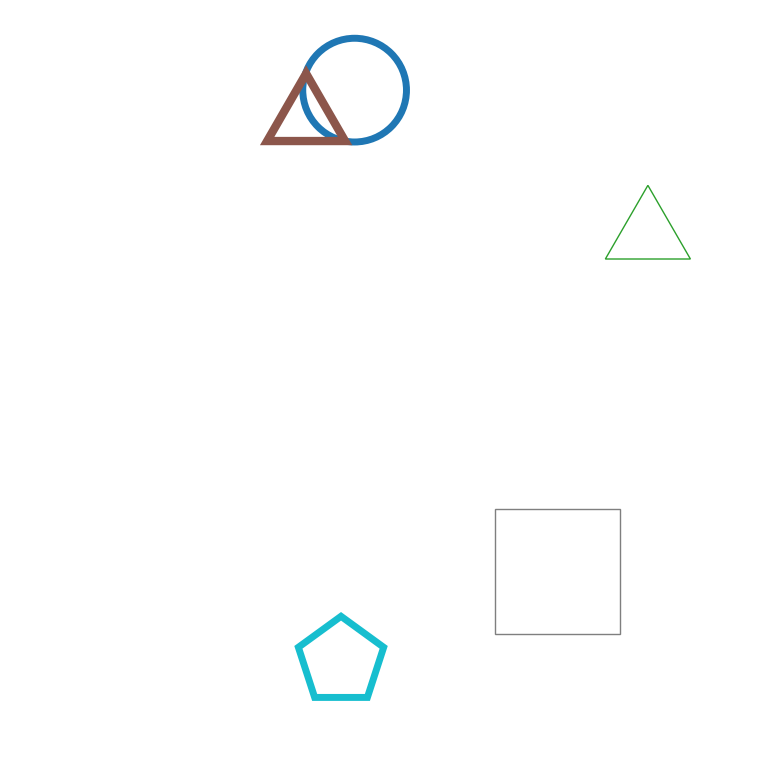[{"shape": "circle", "thickness": 2.5, "radius": 0.34, "center": [0.461, 0.883]}, {"shape": "triangle", "thickness": 0.5, "radius": 0.32, "center": [0.841, 0.696]}, {"shape": "triangle", "thickness": 3, "radius": 0.29, "center": [0.398, 0.846]}, {"shape": "square", "thickness": 0.5, "radius": 0.41, "center": [0.724, 0.258]}, {"shape": "pentagon", "thickness": 2.5, "radius": 0.29, "center": [0.443, 0.141]}]